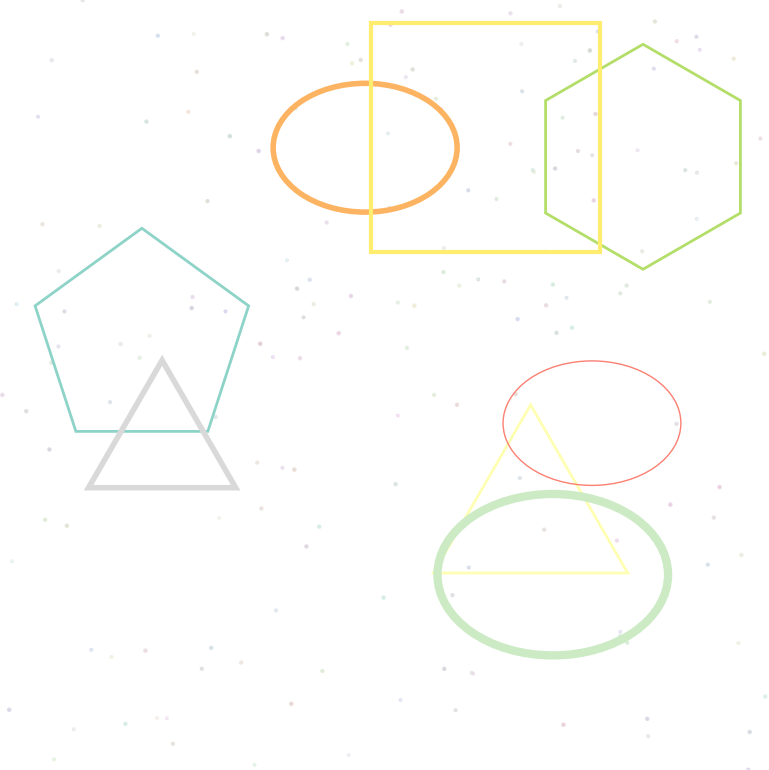[{"shape": "pentagon", "thickness": 1, "radius": 0.73, "center": [0.184, 0.558]}, {"shape": "triangle", "thickness": 1, "radius": 0.73, "center": [0.689, 0.329]}, {"shape": "oval", "thickness": 0.5, "radius": 0.58, "center": [0.769, 0.45]}, {"shape": "oval", "thickness": 2, "radius": 0.6, "center": [0.474, 0.808]}, {"shape": "hexagon", "thickness": 1, "radius": 0.73, "center": [0.835, 0.796]}, {"shape": "triangle", "thickness": 2, "radius": 0.55, "center": [0.211, 0.422]}, {"shape": "oval", "thickness": 3, "radius": 0.75, "center": [0.718, 0.254]}, {"shape": "square", "thickness": 1.5, "radius": 0.74, "center": [0.631, 0.821]}]